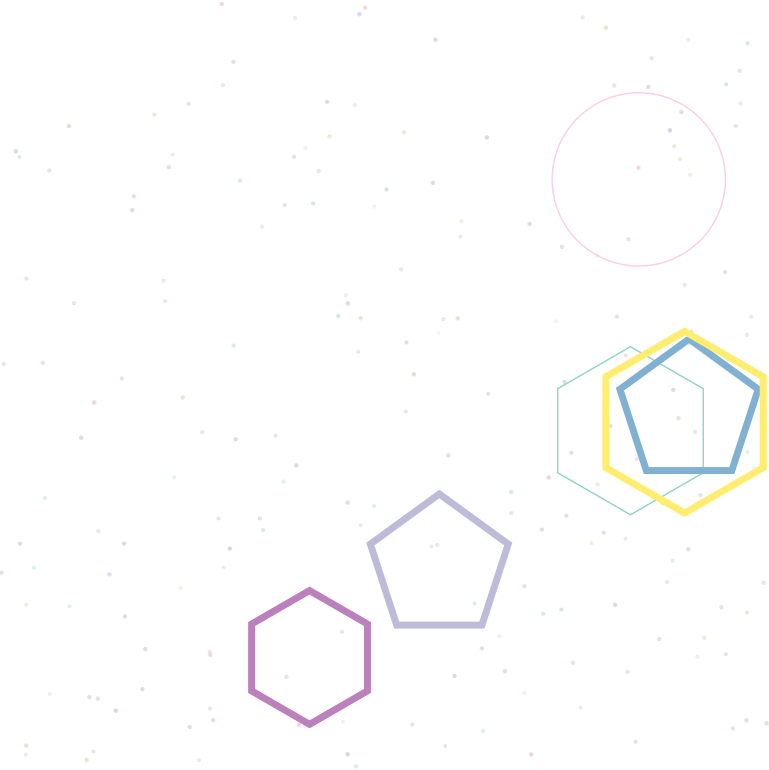[{"shape": "hexagon", "thickness": 0.5, "radius": 0.55, "center": [0.819, 0.441]}, {"shape": "pentagon", "thickness": 2.5, "radius": 0.47, "center": [0.571, 0.264]}, {"shape": "pentagon", "thickness": 2.5, "radius": 0.47, "center": [0.895, 0.465]}, {"shape": "circle", "thickness": 0.5, "radius": 0.56, "center": [0.83, 0.767]}, {"shape": "hexagon", "thickness": 2.5, "radius": 0.43, "center": [0.402, 0.146]}, {"shape": "hexagon", "thickness": 2.5, "radius": 0.59, "center": [0.889, 0.452]}]